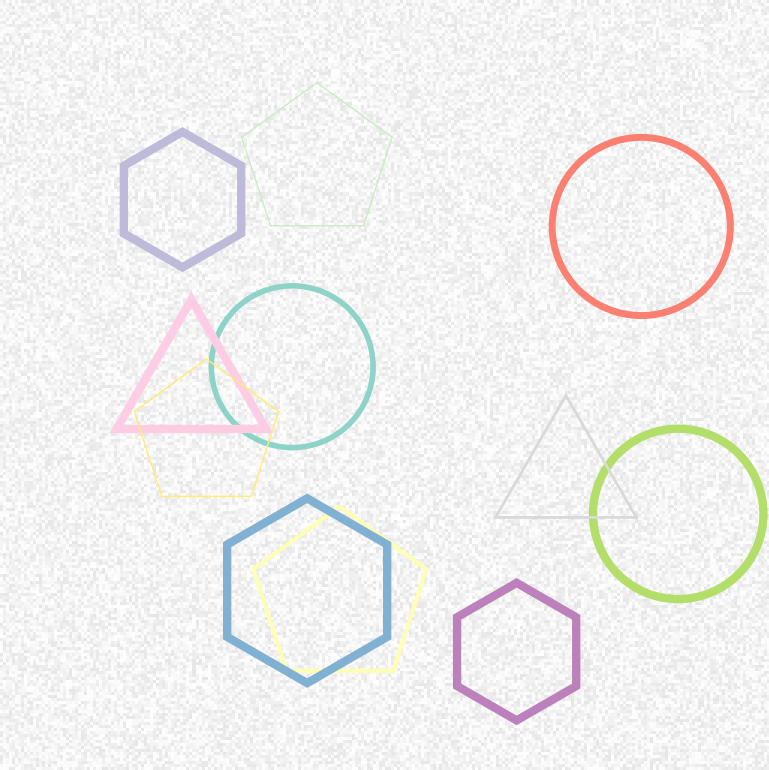[{"shape": "circle", "thickness": 2, "radius": 0.53, "center": [0.38, 0.524]}, {"shape": "pentagon", "thickness": 1.5, "radius": 0.59, "center": [0.441, 0.224]}, {"shape": "hexagon", "thickness": 3, "radius": 0.44, "center": [0.237, 0.741]}, {"shape": "circle", "thickness": 2.5, "radius": 0.58, "center": [0.833, 0.706]}, {"shape": "hexagon", "thickness": 3, "radius": 0.6, "center": [0.399, 0.233]}, {"shape": "circle", "thickness": 3, "radius": 0.55, "center": [0.881, 0.333]}, {"shape": "triangle", "thickness": 3, "radius": 0.56, "center": [0.248, 0.499]}, {"shape": "triangle", "thickness": 1, "radius": 0.53, "center": [0.735, 0.381]}, {"shape": "hexagon", "thickness": 3, "radius": 0.45, "center": [0.671, 0.154]}, {"shape": "pentagon", "thickness": 0.5, "radius": 0.51, "center": [0.412, 0.79]}, {"shape": "pentagon", "thickness": 0.5, "radius": 0.49, "center": [0.268, 0.435]}]